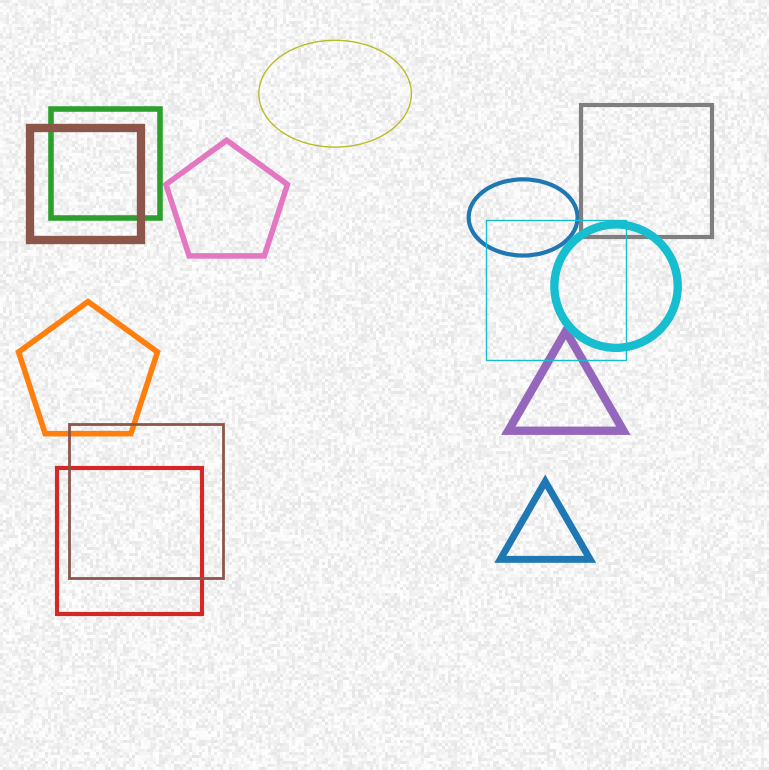[{"shape": "oval", "thickness": 1.5, "radius": 0.35, "center": [0.679, 0.718]}, {"shape": "triangle", "thickness": 2.5, "radius": 0.34, "center": [0.708, 0.307]}, {"shape": "pentagon", "thickness": 2, "radius": 0.47, "center": [0.114, 0.514]}, {"shape": "square", "thickness": 2, "radius": 0.35, "center": [0.137, 0.788]}, {"shape": "square", "thickness": 1.5, "radius": 0.47, "center": [0.168, 0.297]}, {"shape": "triangle", "thickness": 3, "radius": 0.43, "center": [0.735, 0.484]}, {"shape": "square", "thickness": 3, "radius": 0.36, "center": [0.111, 0.761]}, {"shape": "square", "thickness": 1, "radius": 0.5, "center": [0.19, 0.35]}, {"shape": "pentagon", "thickness": 2, "radius": 0.41, "center": [0.294, 0.735]}, {"shape": "square", "thickness": 1.5, "radius": 0.43, "center": [0.84, 0.778]}, {"shape": "oval", "thickness": 0.5, "radius": 0.5, "center": [0.435, 0.878]}, {"shape": "square", "thickness": 0.5, "radius": 0.46, "center": [0.722, 0.623]}, {"shape": "circle", "thickness": 3, "radius": 0.4, "center": [0.8, 0.628]}]